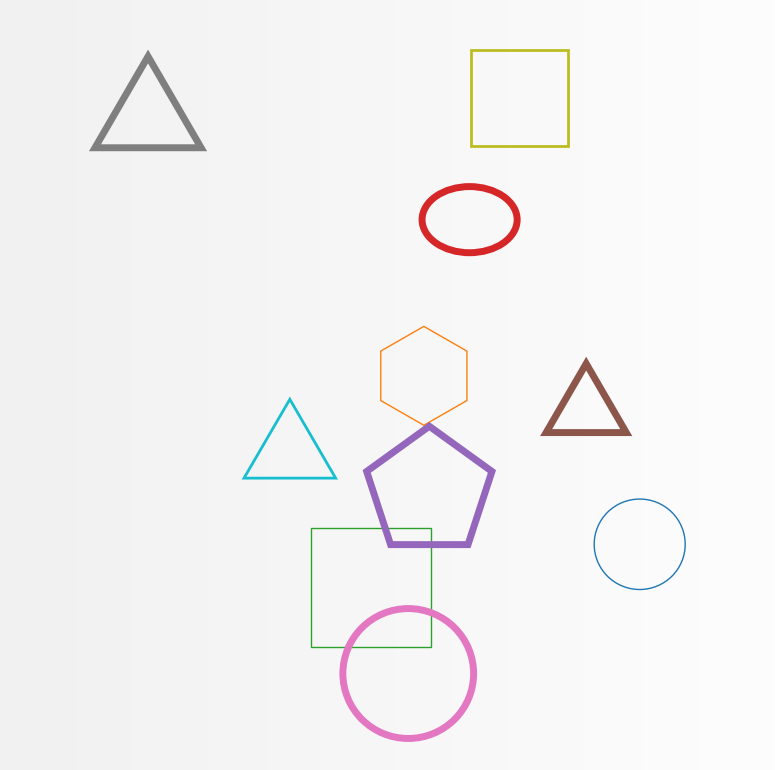[{"shape": "circle", "thickness": 0.5, "radius": 0.29, "center": [0.825, 0.293]}, {"shape": "hexagon", "thickness": 0.5, "radius": 0.32, "center": [0.547, 0.512]}, {"shape": "square", "thickness": 0.5, "radius": 0.39, "center": [0.478, 0.237]}, {"shape": "oval", "thickness": 2.5, "radius": 0.31, "center": [0.606, 0.715]}, {"shape": "pentagon", "thickness": 2.5, "radius": 0.42, "center": [0.554, 0.361]}, {"shape": "triangle", "thickness": 2.5, "radius": 0.3, "center": [0.756, 0.468]}, {"shape": "circle", "thickness": 2.5, "radius": 0.42, "center": [0.527, 0.125]}, {"shape": "triangle", "thickness": 2.5, "radius": 0.4, "center": [0.191, 0.848]}, {"shape": "square", "thickness": 1, "radius": 0.31, "center": [0.67, 0.873]}, {"shape": "triangle", "thickness": 1, "radius": 0.34, "center": [0.374, 0.413]}]